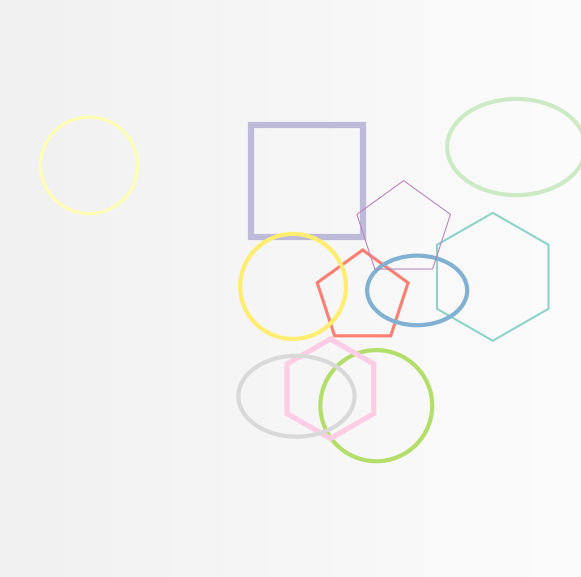[{"shape": "hexagon", "thickness": 1, "radius": 0.55, "center": [0.848, 0.52]}, {"shape": "circle", "thickness": 1.5, "radius": 0.42, "center": [0.153, 0.713]}, {"shape": "square", "thickness": 3, "radius": 0.48, "center": [0.528, 0.686]}, {"shape": "pentagon", "thickness": 1.5, "radius": 0.41, "center": [0.624, 0.484]}, {"shape": "oval", "thickness": 2, "radius": 0.43, "center": [0.718, 0.496]}, {"shape": "circle", "thickness": 2, "radius": 0.48, "center": [0.647, 0.297]}, {"shape": "hexagon", "thickness": 2.5, "radius": 0.43, "center": [0.568, 0.326]}, {"shape": "oval", "thickness": 2, "radius": 0.5, "center": [0.51, 0.313]}, {"shape": "pentagon", "thickness": 0.5, "radius": 0.42, "center": [0.695, 0.602]}, {"shape": "oval", "thickness": 2, "radius": 0.6, "center": [0.888, 0.745]}, {"shape": "circle", "thickness": 2, "radius": 0.45, "center": [0.504, 0.503]}]